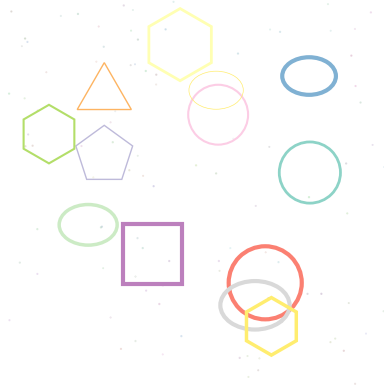[{"shape": "circle", "thickness": 2, "radius": 0.4, "center": [0.805, 0.552]}, {"shape": "hexagon", "thickness": 2, "radius": 0.47, "center": [0.468, 0.884]}, {"shape": "pentagon", "thickness": 1, "radius": 0.39, "center": [0.271, 0.597]}, {"shape": "circle", "thickness": 3, "radius": 0.47, "center": [0.689, 0.265]}, {"shape": "oval", "thickness": 3, "radius": 0.35, "center": [0.803, 0.803]}, {"shape": "triangle", "thickness": 1, "radius": 0.41, "center": [0.271, 0.756]}, {"shape": "hexagon", "thickness": 1.5, "radius": 0.38, "center": [0.127, 0.652]}, {"shape": "circle", "thickness": 1.5, "radius": 0.39, "center": [0.567, 0.702]}, {"shape": "oval", "thickness": 3, "radius": 0.45, "center": [0.662, 0.207]}, {"shape": "square", "thickness": 3, "radius": 0.39, "center": [0.396, 0.341]}, {"shape": "oval", "thickness": 2.5, "radius": 0.38, "center": [0.229, 0.416]}, {"shape": "oval", "thickness": 0.5, "radius": 0.35, "center": [0.561, 0.766]}, {"shape": "hexagon", "thickness": 2.5, "radius": 0.37, "center": [0.705, 0.152]}]